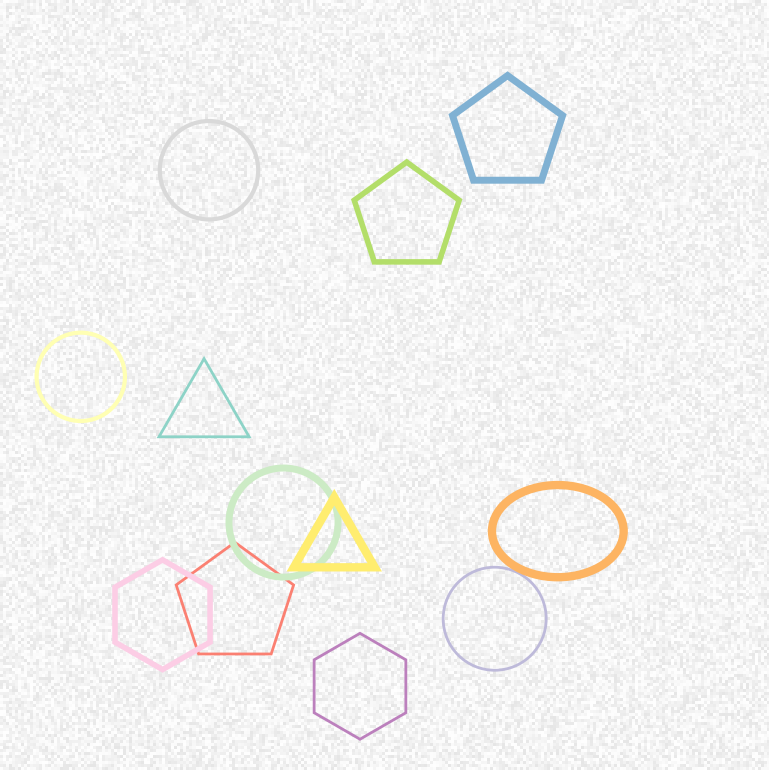[{"shape": "triangle", "thickness": 1, "radius": 0.34, "center": [0.265, 0.467]}, {"shape": "circle", "thickness": 1.5, "radius": 0.29, "center": [0.105, 0.511]}, {"shape": "circle", "thickness": 1, "radius": 0.33, "center": [0.642, 0.196]}, {"shape": "pentagon", "thickness": 1, "radius": 0.4, "center": [0.305, 0.216]}, {"shape": "pentagon", "thickness": 2.5, "radius": 0.38, "center": [0.659, 0.827]}, {"shape": "oval", "thickness": 3, "radius": 0.43, "center": [0.724, 0.31]}, {"shape": "pentagon", "thickness": 2, "radius": 0.36, "center": [0.528, 0.718]}, {"shape": "hexagon", "thickness": 2, "radius": 0.36, "center": [0.211, 0.202]}, {"shape": "circle", "thickness": 1.5, "radius": 0.32, "center": [0.271, 0.779]}, {"shape": "hexagon", "thickness": 1, "radius": 0.34, "center": [0.468, 0.109]}, {"shape": "circle", "thickness": 2.5, "radius": 0.35, "center": [0.368, 0.321]}, {"shape": "triangle", "thickness": 3, "radius": 0.3, "center": [0.434, 0.294]}]